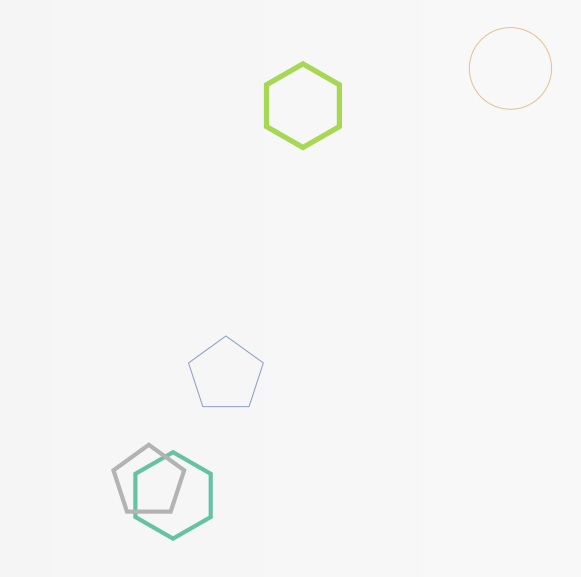[{"shape": "hexagon", "thickness": 2, "radius": 0.37, "center": [0.298, 0.141]}, {"shape": "pentagon", "thickness": 0.5, "radius": 0.34, "center": [0.389, 0.35]}, {"shape": "hexagon", "thickness": 2.5, "radius": 0.36, "center": [0.521, 0.816]}, {"shape": "circle", "thickness": 0.5, "radius": 0.35, "center": [0.878, 0.881]}, {"shape": "pentagon", "thickness": 2, "radius": 0.32, "center": [0.256, 0.165]}]